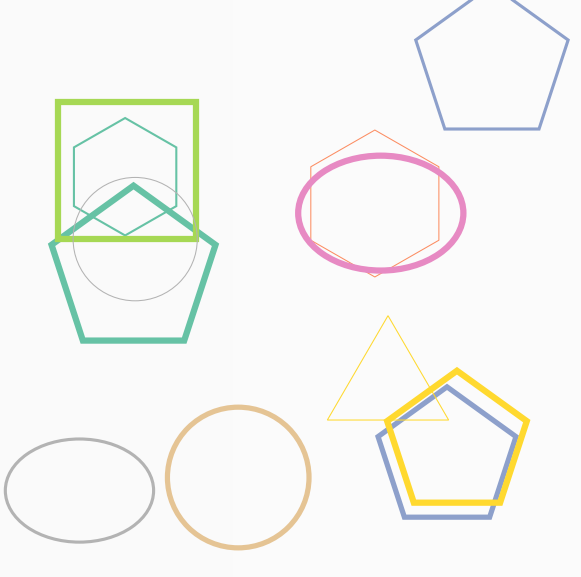[{"shape": "pentagon", "thickness": 3, "radius": 0.74, "center": [0.23, 0.529]}, {"shape": "hexagon", "thickness": 1, "radius": 0.51, "center": [0.215, 0.693]}, {"shape": "hexagon", "thickness": 0.5, "radius": 0.64, "center": [0.645, 0.647]}, {"shape": "pentagon", "thickness": 1.5, "radius": 0.69, "center": [0.846, 0.887]}, {"shape": "pentagon", "thickness": 2.5, "radius": 0.62, "center": [0.769, 0.204]}, {"shape": "oval", "thickness": 3, "radius": 0.71, "center": [0.655, 0.63]}, {"shape": "square", "thickness": 3, "radius": 0.6, "center": [0.218, 0.704]}, {"shape": "triangle", "thickness": 0.5, "radius": 0.6, "center": [0.668, 0.332]}, {"shape": "pentagon", "thickness": 3, "radius": 0.63, "center": [0.786, 0.231]}, {"shape": "circle", "thickness": 2.5, "radius": 0.61, "center": [0.41, 0.172]}, {"shape": "oval", "thickness": 1.5, "radius": 0.64, "center": [0.137, 0.15]}, {"shape": "circle", "thickness": 0.5, "radius": 0.53, "center": [0.233, 0.585]}]